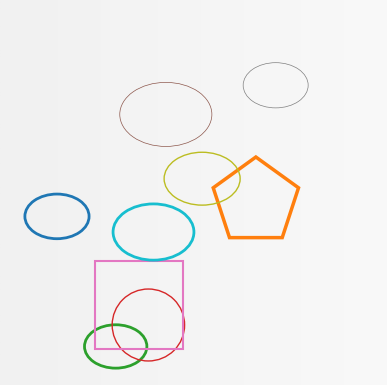[{"shape": "oval", "thickness": 2, "radius": 0.41, "center": [0.147, 0.438]}, {"shape": "pentagon", "thickness": 2.5, "radius": 0.58, "center": [0.66, 0.476]}, {"shape": "oval", "thickness": 2, "radius": 0.4, "center": [0.299, 0.1]}, {"shape": "circle", "thickness": 1, "radius": 0.47, "center": [0.383, 0.156]}, {"shape": "oval", "thickness": 0.5, "radius": 0.59, "center": [0.428, 0.703]}, {"shape": "square", "thickness": 1.5, "radius": 0.57, "center": [0.358, 0.209]}, {"shape": "oval", "thickness": 0.5, "radius": 0.42, "center": [0.711, 0.779]}, {"shape": "oval", "thickness": 1, "radius": 0.49, "center": [0.522, 0.536]}, {"shape": "oval", "thickness": 2, "radius": 0.52, "center": [0.396, 0.397]}]